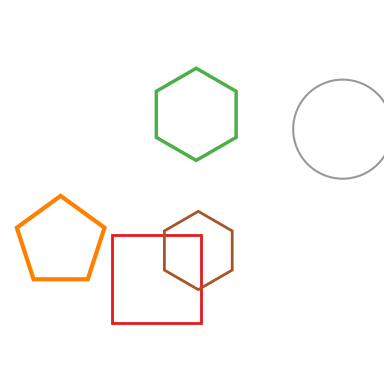[{"shape": "square", "thickness": 2, "radius": 0.58, "center": [0.406, 0.275]}, {"shape": "hexagon", "thickness": 2.5, "radius": 0.6, "center": [0.51, 0.703]}, {"shape": "pentagon", "thickness": 3, "radius": 0.6, "center": [0.158, 0.372]}, {"shape": "hexagon", "thickness": 2, "radius": 0.51, "center": [0.515, 0.349]}, {"shape": "circle", "thickness": 1.5, "radius": 0.64, "center": [0.89, 0.664]}]